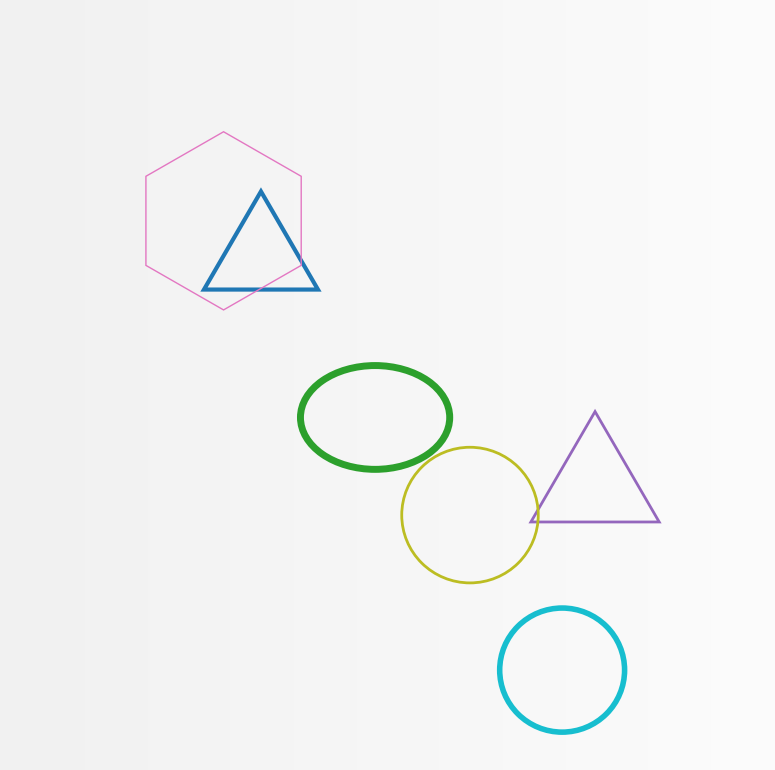[{"shape": "triangle", "thickness": 1.5, "radius": 0.42, "center": [0.337, 0.666]}, {"shape": "oval", "thickness": 2.5, "radius": 0.48, "center": [0.484, 0.458]}, {"shape": "triangle", "thickness": 1, "radius": 0.48, "center": [0.768, 0.37]}, {"shape": "hexagon", "thickness": 0.5, "radius": 0.58, "center": [0.288, 0.713]}, {"shape": "circle", "thickness": 1, "radius": 0.44, "center": [0.606, 0.331]}, {"shape": "circle", "thickness": 2, "radius": 0.4, "center": [0.725, 0.13]}]